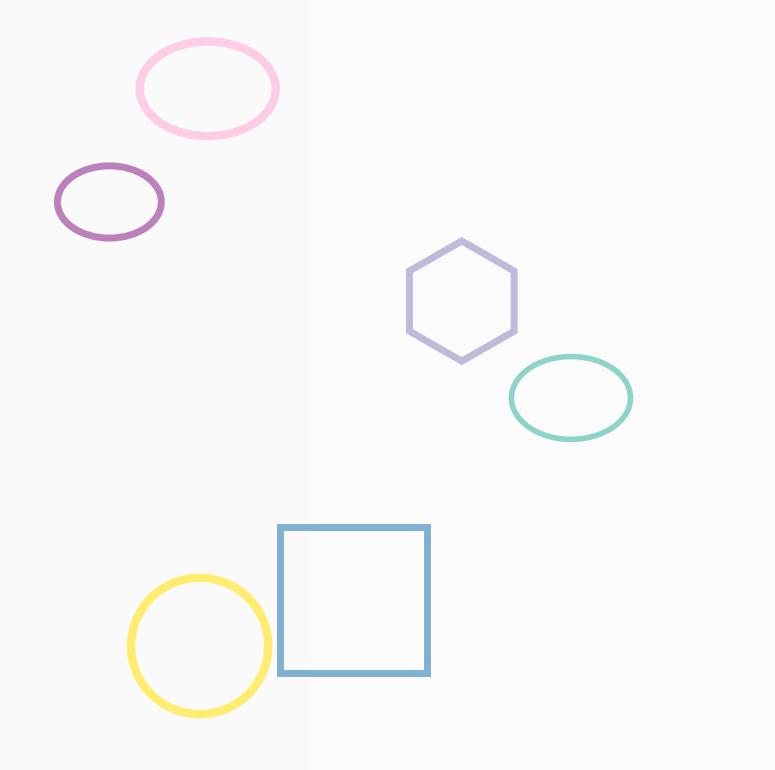[{"shape": "oval", "thickness": 2, "radius": 0.38, "center": [0.737, 0.483]}, {"shape": "hexagon", "thickness": 2.5, "radius": 0.39, "center": [0.596, 0.609]}, {"shape": "square", "thickness": 2.5, "radius": 0.47, "center": [0.456, 0.221]}, {"shape": "oval", "thickness": 3, "radius": 0.44, "center": [0.268, 0.885]}, {"shape": "oval", "thickness": 2.5, "radius": 0.34, "center": [0.141, 0.738]}, {"shape": "circle", "thickness": 3, "radius": 0.44, "center": [0.258, 0.161]}]